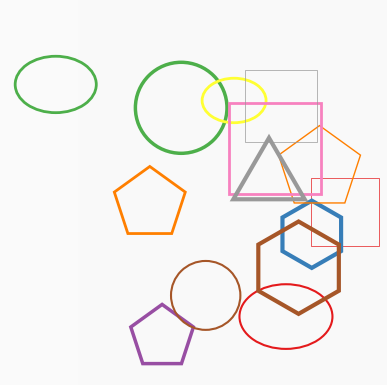[{"shape": "oval", "thickness": 1.5, "radius": 0.6, "center": [0.738, 0.178]}, {"shape": "square", "thickness": 0.5, "radius": 0.44, "center": [0.89, 0.45]}, {"shape": "hexagon", "thickness": 3, "radius": 0.44, "center": [0.805, 0.391]}, {"shape": "circle", "thickness": 2.5, "radius": 0.59, "center": [0.468, 0.72]}, {"shape": "oval", "thickness": 2, "radius": 0.52, "center": [0.144, 0.781]}, {"shape": "pentagon", "thickness": 2.5, "radius": 0.42, "center": [0.418, 0.124]}, {"shape": "pentagon", "thickness": 1, "radius": 0.56, "center": [0.825, 0.563]}, {"shape": "pentagon", "thickness": 2, "radius": 0.48, "center": [0.387, 0.471]}, {"shape": "oval", "thickness": 2, "radius": 0.41, "center": [0.604, 0.739]}, {"shape": "circle", "thickness": 1.5, "radius": 0.45, "center": [0.531, 0.233]}, {"shape": "hexagon", "thickness": 3, "radius": 0.6, "center": [0.771, 0.305]}, {"shape": "square", "thickness": 2, "radius": 0.59, "center": [0.71, 0.614]}, {"shape": "triangle", "thickness": 3, "radius": 0.53, "center": [0.694, 0.536]}, {"shape": "square", "thickness": 0.5, "radius": 0.47, "center": [0.725, 0.725]}]